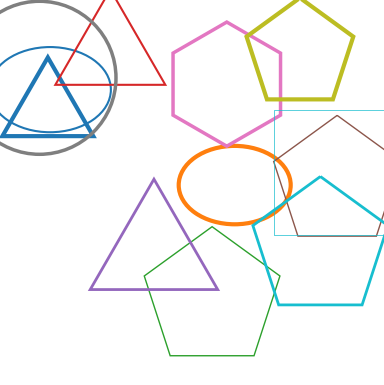[{"shape": "oval", "thickness": 1.5, "radius": 0.79, "center": [0.13, 0.767]}, {"shape": "triangle", "thickness": 3, "radius": 0.68, "center": [0.124, 0.715]}, {"shape": "oval", "thickness": 3, "radius": 0.73, "center": [0.61, 0.519]}, {"shape": "pentagon", "thickness": 1, "radius": 0.93, "center": [0.551, 0.226]}, {"shape": "triangle", "thickness": 1.5, "radius": 0.82, "center": [0.287, 0.862]}, {"shape": "triangle", "thickness": 2, "radius": 0.96, "center": [0.4, 0.343]}, {"shape": "pentagon", "thickness": 1, "radius": 0.87, "center": [0.876, 0.527]}, {"shape": "hexagon", "thickness": 2.5, "radius": 0.81, "center": [0.589, 0.781]}, {"shape": "circle", "thickness": 2.5, "radius": 0.99, "center": [0.103, 0.798]}, {"shape": "pentagon", "thickness": 3, "radius": 0.73, "center": [0.779, 0.86]}, {"shape": "square", "thickness": 0.5, "radius": 0.81, "center": [0.875, 0.551]}, {"shape": "pentagon", "thickness": 2, "radius": 0.92, "center": [0.832, 0.357]}]